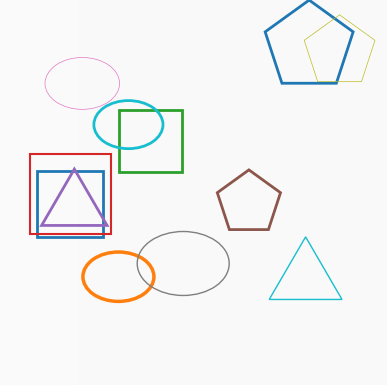[{"shape": "pentagon", "thickness": 2, "radius": 0.6, "center": [0.798, 0.88]}, {"shape": "square", "thickness": 2, "radius": 0.43, "center": [0.182, 0.47]}, {"shape": "oval", "thickness": 2.5, "radius": 0.46, "center": [0.306, 0.281]}, {"shape": "square", "thickness": 2, "radius": 0.41, "center": [0.388, 0.634]}, {"shape": "square", "thickness": 1.5, "radius": 0.52, "center": [0.182, 0.495]}, {"shape": "triangle", "thickness": 2, "radius": 0.49, "center": [0.192, 0.463]}, {"shape": "pentagon", "thickness": 2, "radius": 0.43, "center": [0.642, 0.473]}, {"shape": "oval", "thickness": 0.5, "radius": 0.48, "center": [0.212, 0.783]}, {"shape": "oval", "thickness": 1, "radius": 0.59, "center": [0.473, 0.316]}, {"shape": "pentagon", "thickness": 0.5, "radius": 0.48, "center": [0.876, 0.866]}, {"shape": "oval", "thickness": 2, "radius": 0.45, "center": [0.331, 0.676]}, {"shape": "triangle", "thickness": 1, "radius": 0.54, "center": [0.789, 0.276]}]